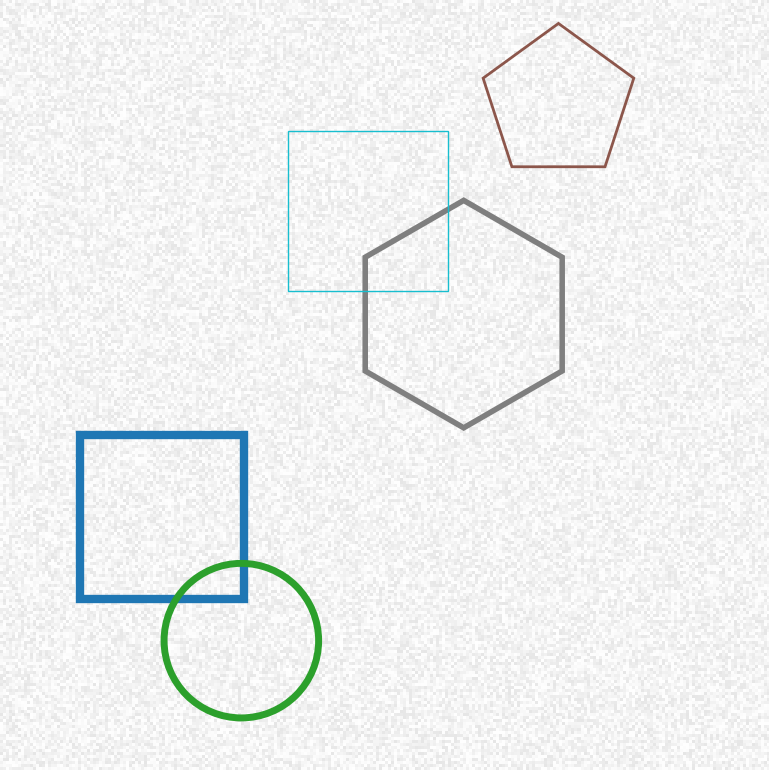[{"shape": "square", "thickness": 3, "radius": 0.53, "center": [0.21, 0.329]}, {"shape": "circle", "thickness": 2.5, "radius": 0.5, "center": [0.313, 0.168]}, {"shape": "pentagon", "thickness": 1, "radius": 0.51, "center": [0.725, 0.867]}, {"shape": "hexagon", "thickness": 2, "radius": 0.74, "center": [0.602, 0.592]}, {"shape": "square", "thickness": 0.5, "radius": 0.52, "center": [0.478, 0.726]}]